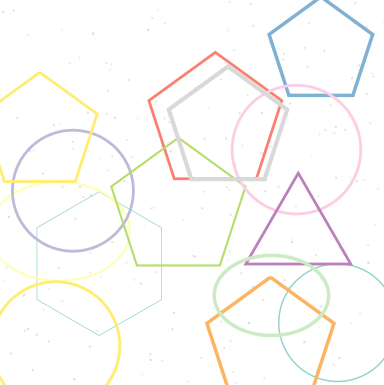[{"shape": "hexagon", "thickness": 0.5, "radius": 0.93, "center": [0.258, 0.315]}, {"shape": "circle", "thickness": 1, "radius": 0.76, "center": [0.877, 0.162]}, {"shape": "oval", "thickness": 1.5, "radius": 0.92, "center": [0.154, 0.399]}, {"shape": "circle", "thickness": 2, "radius": 0.79, "center": [0.189, 0.505]}, {"shape": "pentagon", "thickness": 2, "radius": 0.91, "center": [0.559, 0.683]}, {"shape": "pentagon", "thickness": 2.5, "radius": 0.71, "center": [0.833, 0.867]}, {"shape": "pentagon", "thickness": 2.5, "radius": 0.87, "center": [0.702, 0.107]}, {"shape": "pentagon", "thickness": 1.5, "radius": 0.92, "center": [0.463, 0.459]}, {"shape": "circle", "thickness": 2, "radius": 0.84, "center": [0.77, 0.611]}, {"shape": "pentagon", "thickness": 3, "radius": 0.81, "center": [0.592, 0.665]}, {"shape": "triangle", "thickness": 2, "radius": 0.79, "center": [0.775, 0.393]}, {"shape": "oval", "thickness": 2.5, "radius": 0.74, "center": [0.705, 0.233]}, {"shape": "circle", "thickness": 2, "radius": 0.83, "center": [0.145, 0.102]}, {"shape": "pentagon", "thickness": 2, "radius": 0.78, "center": [0.103, 0.655]}]